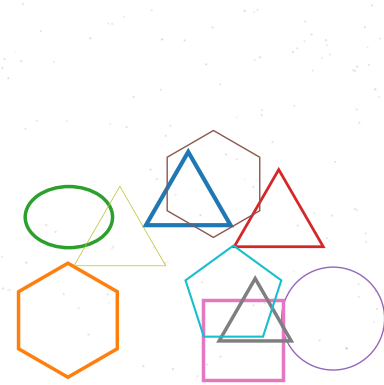[{"shape": "triangle", "thickness": 3, "radius": 0.63, "center": [0.489, 0.479]}, {"shape": "hexagon", "thickness": 2.5, "radius": 0.74, "center": [0.176, 0.168]}, {"shape": "oval", "thickness": 2.5, "radius": 0.57, "center": [0.179, 0.436]}, {"shape": "triangle", "thickness": 2, "radius": 0.67, "center": [0.724, 0.426]}, {"shape": "circle", "thickness": 1, "radius": 0.67, "center": [0.865, 0.173]}, {"shape": "hexagon", "thickness": 1, "radius": 0.69, "center": [0.554, 0.522]}, {"shape": "square", "thickness": 2.5, "radius": 0.52, "center": [0.631, 0.117]}, {"shape": "triangle", "thickness": 2.5, "radius": 0.54, "center": [0.663, 0.168]}, {"shape": "triangle", "thickness": 0.5, "radius": 0.69, "center": [0.311, 0.378]}, {"shape": "pentagon", "thickness": 1.5, "radius": 0.65, "center": [0.606, 0.231]}]